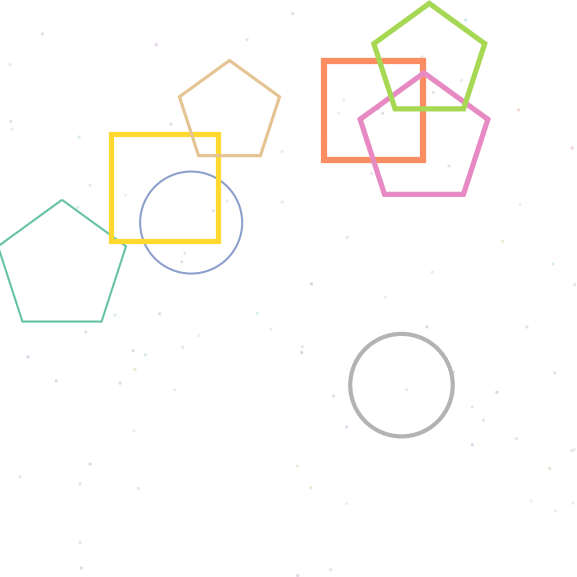[{"shape": "pentagon", "thickness": 1, "radius": 0.58, "center": [0.107, 0.537]}, {"shape": "square", "thickness": 3, "radius": 0.43, "center": [0.646, 0.807]}, {"shape": "circle", "thickness": 1, "radius": 0.44, "center": [0.331, 0.614]}, {"shape": "pentagon", "thickness": 2.5, "radius": 0.58, "center": [0.734, 0.757]}, {"shape": "pentagon", "thickness": 2.5, "radius": 0.5, "center": [0.743, 0.892]}, {"shape": "square", "thickness": 2.5, "radius": 0.46, "center": [0.284, 0.675]}, {"shape": "pentagon", "thickness": 1.5, "radius": 0.46, "center": [0.397, 0.803]}, {"shape": "circle", "thickness": 2, "radius": 0.44, "center": [0.695, 0.332]}]